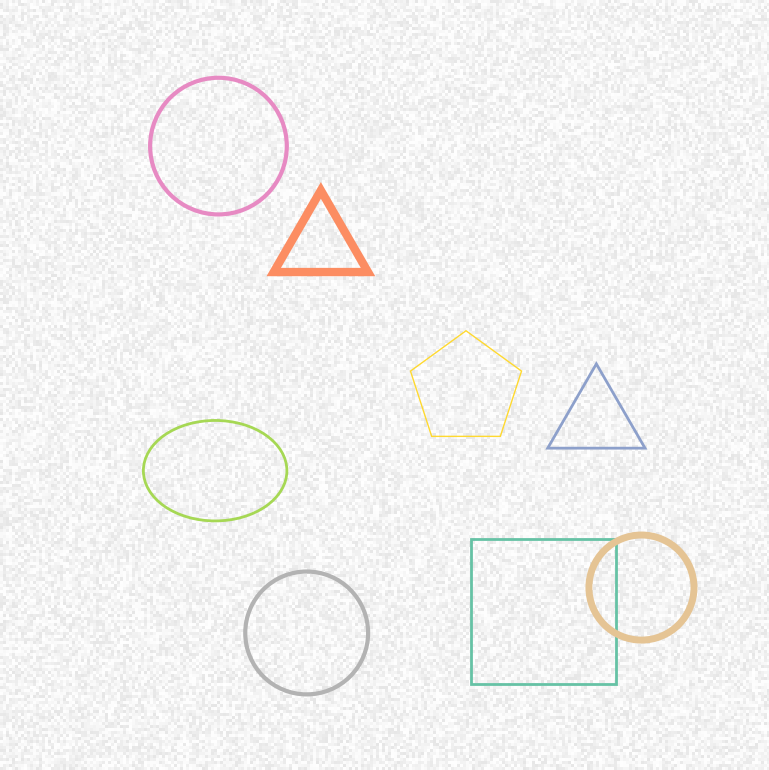[{"shape": "square", "thickness": 1, "radius": 0.47, "center": [0.705, 0.206]}, {"shape": "triangle", "thickness": 3, "radius": 0.35, "center": [0.417, 0.682]}, {"shape": "triangle", "thickness": 1, "radius": 0.36, "center": [0.774, 0.454]}, {"shape": "circle", "thickness": 1.5, "radius": 0.44, "center": [0.284, 0.81]}, {"shape": "oval", "thickness": 1, "radius": 0.47, "center": [0.279, 0.389]}, {"shape": "pentagon", "thickness": 0.5, "radius": 0.38, "center": [0.605, 0.495]}, {"shape": "circle", "thickness": 2.5, "radius": 0.34, "center": [0.833, 0.237]}, {"shape": "circle", "thickness": 1.5, "radius": 0.4, "center": [0.398, 0.178]}]